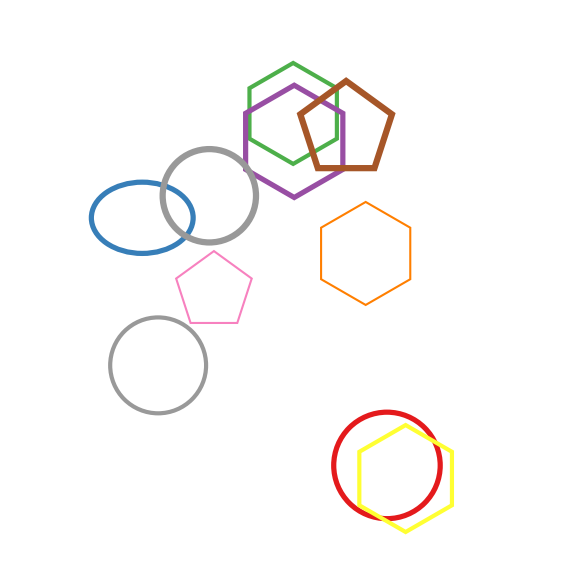[{"shape": "circle", "thickness": 2.5, "radius": 0.46, "center": [0.67, 0.193]}, {"shape": "oval", "thickness": 2.5, "radius": 0.44, "center": [0.246, 0.622]}, {"shape": "hexagon", "thickness": 2, "radius": 0.44, "center": [0.508, 0.803]}, {"shape": "hexagon", "thickness": 2.5, "radius": 0.49, "center": [0.509, 0.754]}, {"shape": "hexagon", "thickness": 1, "radius": 0.45, "center": [0.633, 0.56]}, {"shape": "hexagon", "thickness": 2, "radius": 0.46, "center": [0.702, 0.171]}, {"shape": "pentagon", "thickness": 3, "radius": 0.42, "center": [0.599, 0.775]}, {"shape": "pentagon", "thickness": 1, "radius": 0.34, "center": [0.37, 0.496]}, {"shape": "circle", "thickness": 2, "radius": 0.42, "center": [0.274, 0.366]}, {"shape": "circle", "thickness": 3, "radius": 0.4, "center": [0.362, 0.66]}]